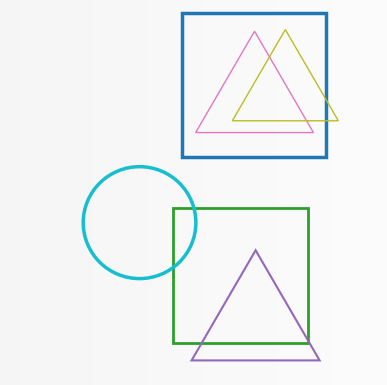[{"shape": "square", "thickness": 2.5, "radius": 0.93, "center": [0.655, 0.78]}, {"shape": "square", "thickness": 2, "radius": 0.87, "center": [0.62, 0.284]}, {"shape": "triangle", "thickness": 1.5, "radius": 0.95, "center": [0.66, 0.159]}, {"shape": "triangle", "thickness": 1, "radius": 0.88, "center": [0.657, 0.743]}, {"shape": "triangle", "thickness": 1, "radius": 0.79, "center": [0.736, 0.765]}, {"shape": "circle", "thickness": 2.5, "radius": 0.73, "center": [0.36, 0.422]}]